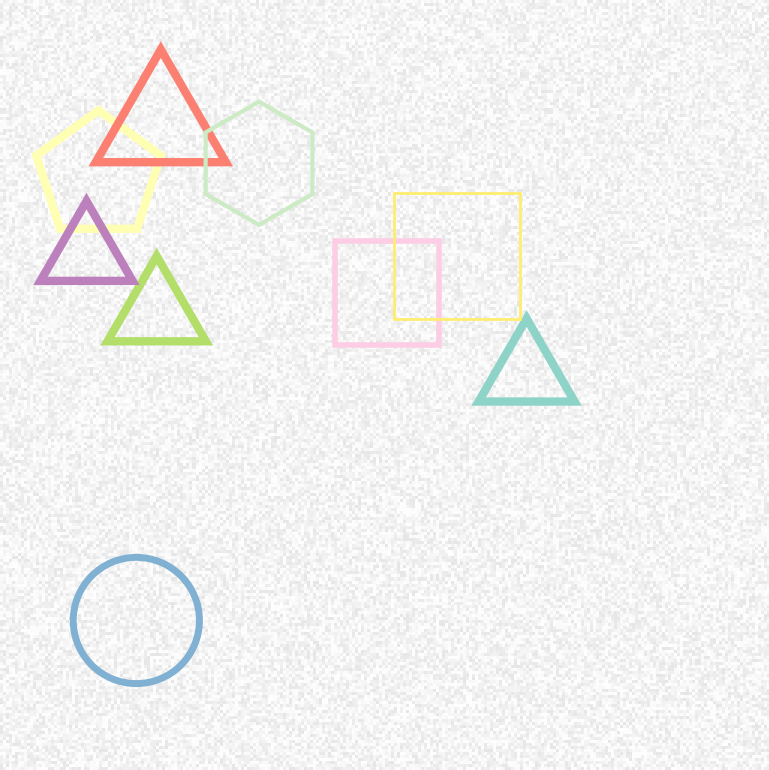[{"shape": "triangle", "thickness": 3, "radius": 0.36, "center": [0.684, 0.514]}, {"shape": "pentagon", "thickness": 3, "radius": 0.43, "center": [0.128, 0.772]}, {"shape": "triangle", "thickness": 3, "radius": 0.49, "center": [0.209, 0.838]}, {"shape": "circle", "thickness": 2.5, "radius": 0.41, "center": [0.177, 0.194]}, {"shape": "triangle", "thickness": 3, "radius": 0.37, "center": [0.203, 0.594]}, {"shape": "square", "thickness": 2, "radius": 0.34, "center": [0.502, 0.619]}, {"shape": "triangle", "thickness": 3, "radius": 0.35, "center": [0.112, 0.67]}, {"shape": "hexagon", "thickness": 1.5, "radius": 0.4, "center": [0.336, 0.788]}, {"shape": "square", "thickness": 1, "radius": 0.41, "center": [0.593, 0.668]}]